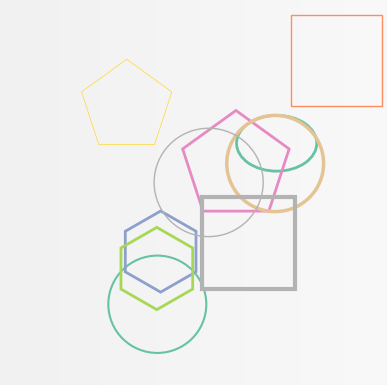[{"shape": "circle", "thickness": 1.5, "radius": 0.63, "center": [0.406, 0.21]}, {"shape": "oval", "thickness": 2, "radius": 0.52, "center": [0.714, 0.628]}, {"shape": "square", "thickness": 1, "radius": 0.59, "center": [0.87, 0.843]}, {"shape": "hexagon", "thickness": 2, "radius": 0.53, "center": [0.415, 0.347]}, {"shape": "pentagon", "thickness": 2, "radius": 0.72, "center": [0.609, 0.569]}, {"shape": "hexagon", "thickness": 2, "radius": 0.53, "center": [0.405, 0.303]}, {"shape": "pentagon", "thickness": 0.5, "radius": 0.61, "center": [0.327, 0.723]}, {"shape": "circle", "thickness": 2.5, "radius": 0.62, "center": [0.71, 0.575]}, {"shape": "square", "thickness": 3, "radius": 0.6, "center": [0.641, 0.37]}, {"shape": "circle", "thickness": 1, "radius": 0.7, "center": [0.538, 0.526]}]